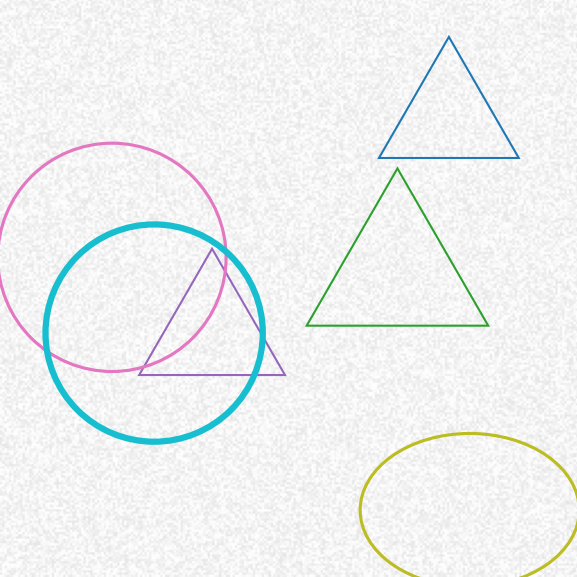[{"shape": "triangle", "thickness": 1, "radius": 0.7, "center": [0.777, 0.795]}, {"shape": "triangle", "thickness": 1, "radius": 0.91, "center": [0.688, 0.526]}, {"shape": "triangle", "thickness": 1, "radius": 0.73, "center": [0.367, 0.423]}, {"shape": "circle", "thickness": 1.5, "radius": 0.99, "center": [0.194, 0.554]}, {"shape": "oval", "thickness": 1.5, "radius": 0.95, "center": [0.813, 0.116]}, {"shape": "circle", "thickness": 3, "radius": 0.94, "center": [0.267, 0.422]}]